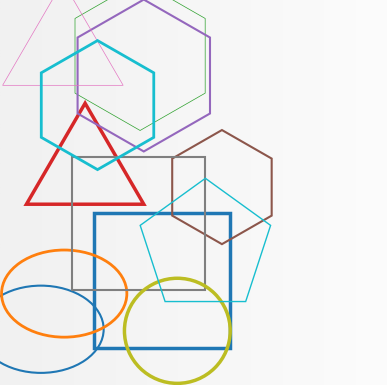[{"shape": "oval", "thickness": 1.5, "radius": 0.81, "center": [0.106, 0.145]}, {"shape": "square", "thickness": 2.5, "radius": 0.88, "center": [0.417, 0.272]}, {"shape": "oval", "thickness": 2, "radius": 0.81, "center": [0.166, 0.237]}, {"shape": "hexagon", "thickness": 0.5, "radius": 0.97, "center": [0.362, 0.855]}, {"shape": "triangle", "thickness": 2.5, "radius": 0.87, "center": [0.22, 0.557]}, {"shape": "hexagon", "thickness": 1.5, "radius": 0.99, "center": [0.371, 0.804]}, {"shape": "hexagon", "thickness": 1.5, "radius": 0.74, "center": [0.573, 0.514]}, {"shape": "triangle", "thickness": 0.5, "radius": 0.9, "center": [0.162, 0.868]}, {"shape": "square", "thickness": 1.5, "radius": 0.86, "center": [0.357, 0.419]}, {"shape": "circle", "thickness": 2.5, "radius": 0.68, "center": [0.458, 0.141]}, {"shape": "hexagon", "thickness": 2, "radius": 0.84, "center": [0.252, 0.727]}, {"shape": "pentagon", "thickness": 1, "radius": 0.88, "center": [0.53, 0.36]}]